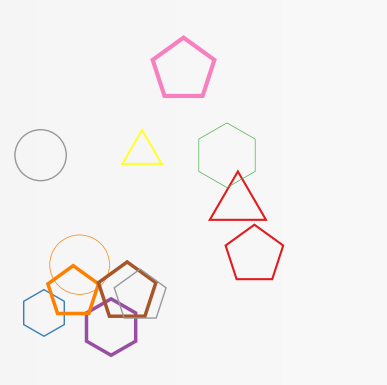[{"shape": "triangle", "thickness": 1.5, "radius": 0.42, "center": [0.614, 0.471]}, {"shape": "pentagon", "thickness": 1.5, "radius": 0.39, "center": [0.657, 0.338]}, {"shape": "hexagon", "thickness": 1, "radius": 0.3, "center": [0.114, 0.187]}, {"shape": "hexagon", "thickness": 0.5, "radius": 0.42, "center": [0.586, 0.597]}, {"shape": "hexagon", "thickness": 2.5, "radius": 0.37, "center": [0.287, 0.151]}, {"shape": "circle", "thickness": 0.5, "radius": 0.39, "center": [0.205, 0.313]}, {"shape": "pentagon", "thickness": 2.5, "radius": 0.34, "center": [0.189, 0.241]}, {"shape": "triangle", "thickness": 1.5, "radius": 0.29, "center": [0.367, 0.604]}, {"shape": "pentagon", "thickness": 2.5, "radius": 0.39, "center": [0.328, 0.242]}, {"shape": "pentagon", "thickness": 3, "radius": 0.42, "center": [0.474, 0.819]}, {"shape": "circle", "thickness": 1, "radius": 0.33, "center": [0.105, 0.597]}, {"shape": "pentagon", "thickness": 1, "radius": 0.35, "center": [0.362, 0.231]}]